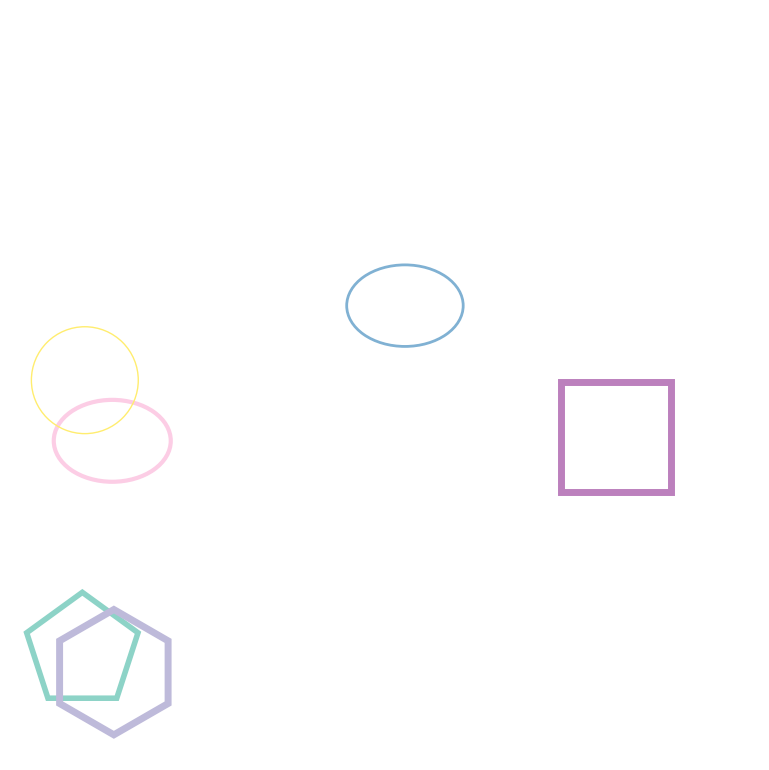[{"shape": "pentagon", "thickness": 2, "radius": 0.38, "center": [0.107, 0.155]}, {"shape": "hexagon", "thickness": 2.5, "radius": 0.41, "center": [0.148, 0.127]}, {"shape": "oval", "thickness": 1, "radius": 0.38, "center": [0.526, 0.603]}, {"shape": "oval", "thickness": 1.5, "radius": 0.38, "center": [0.146, 0.428]}, {"shape": "square", "thickness": 2.5, "radius": 0.36, "center": [0.8, 0.433]}, {"shape": "circle", "thickness": 0.5, "radius": 0.35, "center": [0.11, 0.506]}]